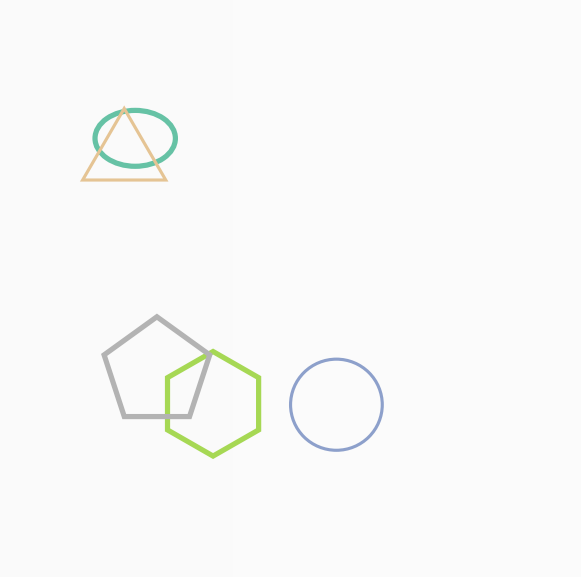[{"shape": "oval", "thickness": 2.5, "radius": 0.35, "center": [0.233, 0.76]}, {"shape": "circle", "thickness": 1.5, "radius": 0.39, "center": [0.579, 0.298]}, {"shape": "hexagon", "thickness": 2.5, "radius": 0.45, "center": [0.367, 0.3]}, {"shape": "triangle", "thickness": 1.5, "radius": 0.41, "center": [0.214, 0.729]}, {"shape": "pentagon", "thickness": 2.5, "radius": 0.48, "center": [0.27, 0.355]}]